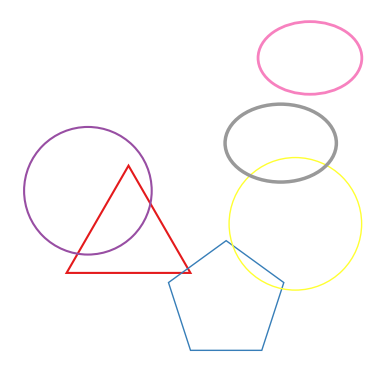[{"shape": "triangle", "thickness": 1.5, "radius": 0.93, "center": [0.334, 0.384]}, {"shape": "pentagon", "thickness": 1, "radius": 0.79, "center": [0.587, 0.217]}, {"shape": "circle", "thickness": 1.5, "radius": 0.83, "center": [0.228, 0.505]}, {"shape": "circle", "thickness": 1, "radius": 0.86, "center": [0.767, 0.419]}, {"shape": "oval", "thickness": 2, "radius": 0.67, "center": [0.805, 0.85]}, {"shape": "oval", "thickness": 2.5, "radius": 0.72, "center": [0.729, 0.628]}]